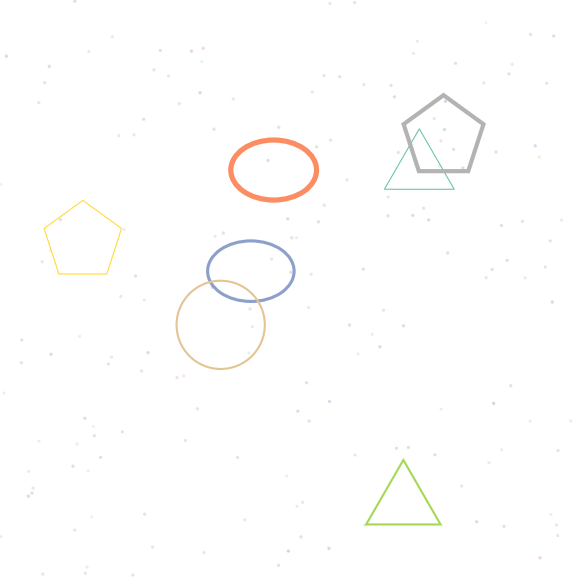[{"shape": "triangle", "thickness": 0.5, "radius": 0.35, "center": [0.726, 0.706]}, {"shape": "oval", "thickness": 2.5, "radius": 0.37, "center": [0.474, 0.705]}, {"shape": "oval", "thickness": 1.5, "radius": 0.37, "center": [0.434, 0.53]}, {"shape": "triangle", "thickness": 1, "radius": 0.37, "center": [0.698, 0.128]}, {"shape": "pentagon", "thickness": 0.5, "radius": 0.35, "center": [0.143, 0.582]}, {"shape": "circle", "thickness": 1, "radius": 0.38, "center": [0.382, 0.437]}, {"shape": "pentagon", "thickness": 2, "radius": 0.36, "center": [0.768, 0.762]}]